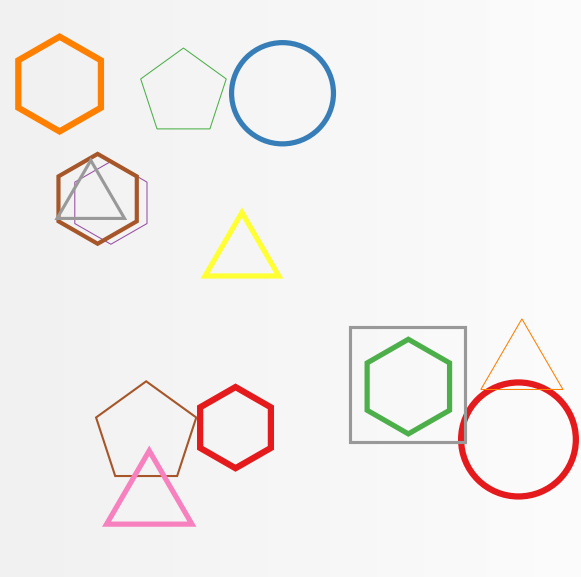[{"shape": "circle", "thickness": 3, "radius": 0.49, "center": [0.892, 0.238]}, {"shape": "hexagon", "thickness": 3, "radius": 0.35, "center": [0.405, 0.259]}, {"shape": "circle", "thickness": 2.5, "radius": 0.44, "center": [0.486, 0.838]}, {"shape": "hexagon", "thickness": 2.5, "radius": 0.41, "center": [0.703, 0.33]}, {"shape": "pentagon", "thickness": 0.5, "radius": 0.39, "center": [0.316, 0.839]}, {"shape": "hexagon", "thickness": 0.5, "radius": 0.36, "center": [0.191, 0.648]}, {"shape": "hexagon", "thickness": 3, "radius": 0.41, "center": [0.103, 0.854]}, {"shape": "triangle", "thickness": 0.5, "radius": 0.41, "center": [0.898, 0.365]}, {"shape": "triangle", "thickness": 2.5, "radius": 0.37, "center": [0.416, 0.558]}, {"shape": "hexagon", "thickness": 2, "radius": 0.39, "center": [0.168, 0.655]}, {"shape": "pentagon", "thickness": 1, "radius": 0.45, "center": [0.251, 0.248]}, {"shape": "triangle", "thickness": 2.5, "radius": 0.42, "center": [0.257, 0.134]}, {"shape": "square", "thickness": 1.5, "radius": 0.5, "center": [0.701, 0.333]}, {"shape": "triangle", "thickness": 1.5, "radius": 0.34, "center": [0.156, 0.654]}]